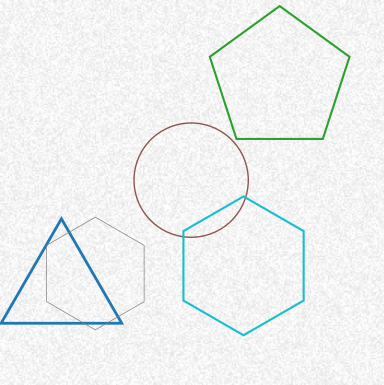[{"shape": "triangle", "thickness": 2, "radius": 0.9, "center": [0.16, 0.251]}, {"shape": "pentagon", "thickness": 1.5, "radius": 0.95, "center": [0.726, 0.793]}, {"shape": "circle", "thickness": 1, "radius": 0.74, "center": [0.496, 0.532]}, {"shape": "hexagon", "thickness": 0.5, "radius": 0.73, "center": [0.248, 0.29]}, {"shape": "hexagon", "thickness": 1.5, "radius": 0.9, "center": [0.633, 0.31]}]